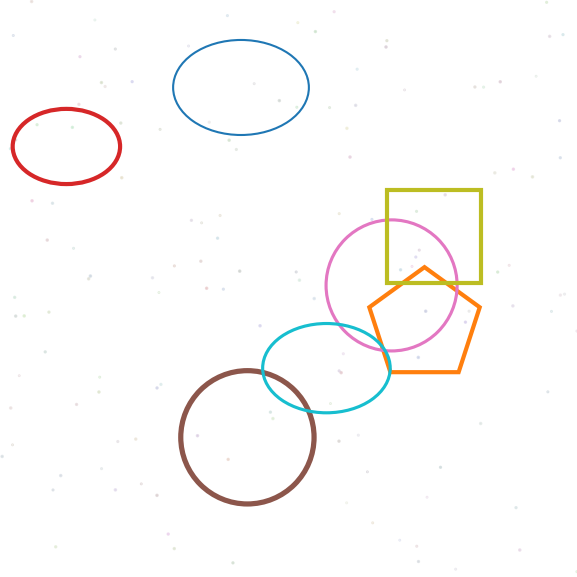[{"shape": "oval", "thickness": 1, "radius": 0.59, "center": [0.417, 0.848]}, {"shape": "pentagon", "thickness": 2, "radius": 0.5, "center": [0.735, 0.436]}, {"shape": "oval", "thickness": 2, "radius": 0.46, "center": [0.115, 0.745]}, {"shape": "circle", "thickness": 2.5, "radius": 0.58, "center": [0.428, 0.242]}, {"shape": "circle", "thickness": 1.5, "radius": 0.57, "center": [0.678, 0.505]}, {"shape": "square", "thickness": 2, "radius": 0.4, "center": [0.751, 0.59]}, {"shape": "oval", "thickness": 1.5, "radius": 0.55, "center": [0.565, 0.362]}]